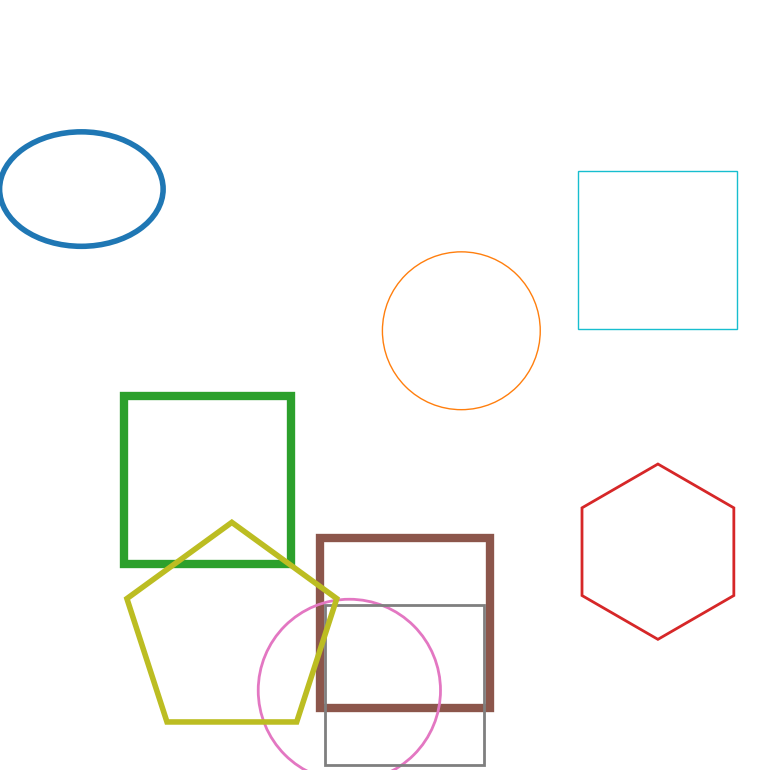[{"shape": "oval", "thickness": 2, "radius": 0.53, "center": [0.106, 0.754]}, {"shape": "circle", "thickness": 0.5, "radius": 0.51, "center": [0.599, 0.57]}, {"shape": "square", "thickness": 3, "radius": 0.54, "center": [0.27, 0.377]}, {"shape": "hexagon", "thickness": 1, "radius": 0.57, "center": [0.854, 0.284]}, {"shape": "square", "thickness": 3, "radius": 0.55, "center": [0.526, 0.191]}, {"shape": "circle", "thickness": 1, "radius": 0.59, "center": [0.454, 0.103]}, {"shape": "square", "thickness": 1, "radius": 0.52, "center": [0.526, 0.11]}, {"shape": "pentagon", "thickness": 2, "radius": 0.72, "center": [0.301, 0.178]}, {"shape": "square", "thickness": 0.5, "radius": 0.51, "center": [0.854, 0.675]}]